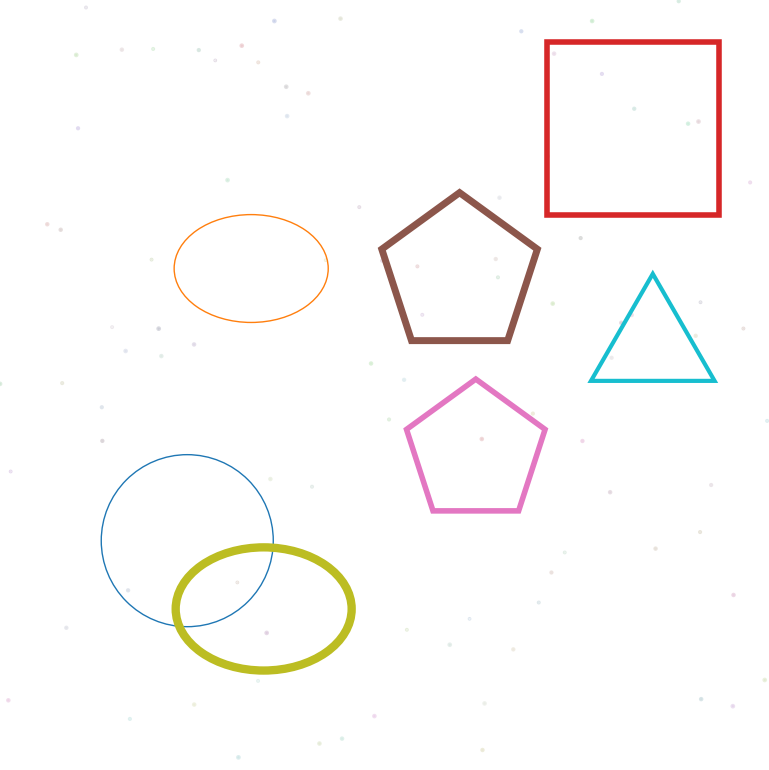[{"shape": "circle", "thickness": 0.5, "radius": 0.56, "center": [0.243, 0.298]}, {"shape": "oval", "thickness": 0.5, "radius": 0.5, "center": [0.326, 0.651]}, {"shape": "square", "thickness": 2, "radius": 0.56, "center": [0.822, 0.833]}, {"shape": "pentagon", "thickness": 2.5, "radius": 0.53, "center": [0.597, 0.644]}, {"shape": "pentagon", "thickness": 2, "radius": 0.47, "center": [0.618, 0.413]}, {"shape": "oval", "thickness": 3, "radius": 0.57, "center": [0.342, 0.209]}, {"shape": "triangle", "thickness": 1.5, "radius": 0.46, "center": [0.848, 0.552]}]